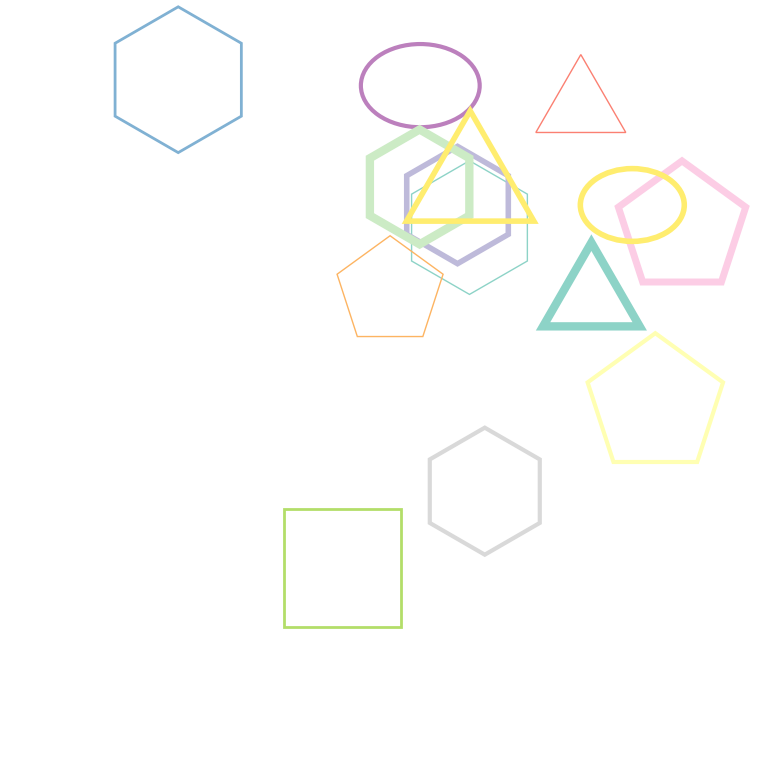[{"shape": "triangle", "thickness": 3, "radius": 0.36, "center": [0.768, 0.612]}, {"shape": "hexagon", "thickness": 0.5, "radius": 0.43, "center": [0.61, 0.704]}, {"shape": "pentagon", "thickness": 1.5, "radius": 0.46, "center": [0.851, 0.475]}, {"shape": "hexagon", "thickness": 2, "radius": 0.38, "center": [0.594, 0.734]}, {"shape": "triangle", "thickness": 0.5, "radius": 0.34, "center": [0.754, 0.862]}, {"shape": "hexagon", "thickness": 1, "radius": 0.47, "center": [0.231, 0.896]}, {"shape": "pentagon", "thickness": 0.5, "radius": 0.36, "center": [0.507, 0.621]}, {"shape": "square", "thickness": 1, "radius": 0.38, "center": [0.445, 0.262]}, {"shape": "pentagon", "thickness": 2.5, "radius": 0.43, "center": [0.886, 0.704]}, {"shape": "hexagon", "thickness": 1.5, "radius": 0.41, "center": [0.63, 0.362]}, {"shape": "oval", "thickness": 1.5, "radius": 0.39, "center": [0.546, 0.889]}, {"shape": "hexagon", "thickness": 3, "radius": 0.37, "center": [0.545, 0.757]}, {"shape": "triangle", "thickness": 2, "radius": 0.48, "center": [0.611, 0.761]}, {"shape": "oval", "thickness": 2, "radius": 0.34, "center": [0.821, 0.734]}]